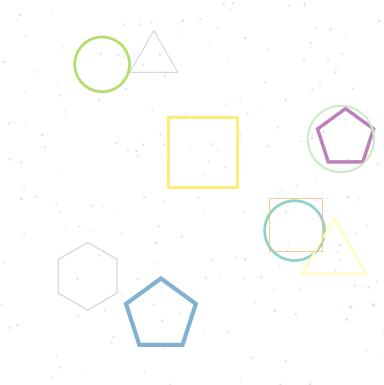[{"shape": "circle", "thickness": 2, "radius": 0.39, "center": [0.765, 0.401]}, {"shape": "triangle", "thickness": 1.5, "radius": 0.48, "center": [0.868, 0.337]}, {"shape": "triangle", "thickness": 0.5, "radius": 0.36, "center": [0.4, 0.848]}, {"shape": "pentagon", "thickness": 3, "radius": 0.48, "center": [0.418, 0.181]}, {"shape": "square", "thickness": 0.5, "radius": 0.34, "center": [0.767, 0.416]}, {"shape": "circle", "thickness": 2, "radius": 0.36, "center": [0.265, 0.833]}, {"shape": "hexagon", "thickness": 1, "radius": 0.44, "center": [0.228, 0.282]}, {"shape": "pentagon", "thickness": 2.5, "radius": 0.38, "center": [0.898, 0.641]}, {"shape": "circle", "thickness": 1.5, "radius": 0.43, "center": [0.885, 0.639]}, {"shape": "square", "thickness": 2, "radius": 0.45, "center": [0.526, 0.605]}]